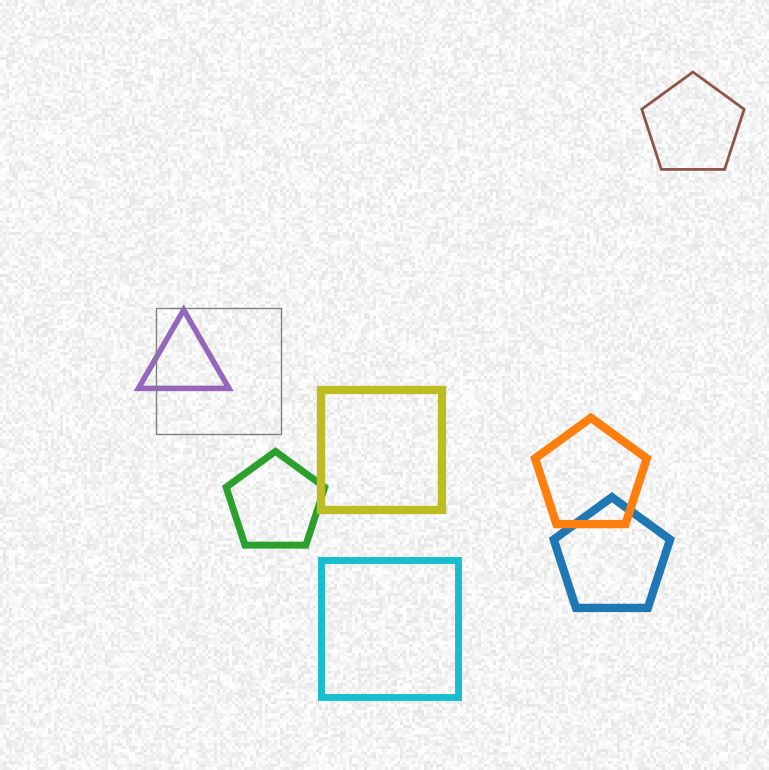[{"shape": "pentagon", "thickness": 3, "radius": 0.4, "center": [0.795, 0.275]}, {"shape": "pentagon", "thickness": 3, "radius": 0.38, "center": [0.767, 0.381]}, {"shape": "pentagon", "thickness": 2.5, "radius": 0.34, "center": [0.358, 0.346]}, {"shape": "triangle", "thickness": 2, "radius": 0.34, "center": [0.239, 0.53]}, {"shape": "pentagon", "thickness": 1, "radius": 0.35, "center": [0.9, 0.837]}, {"shape": "square", "thickness": 0.5, "radius": 0.41, "center": [0.284, 0.518]}, {"shape": "square", "thickness": 3, "radius": 0.39, "center": [0.495, 0.416]}, {"shape": "square", "thickness": 2.5, "radius": 0.45, "center": [0.506, 0.184]}]